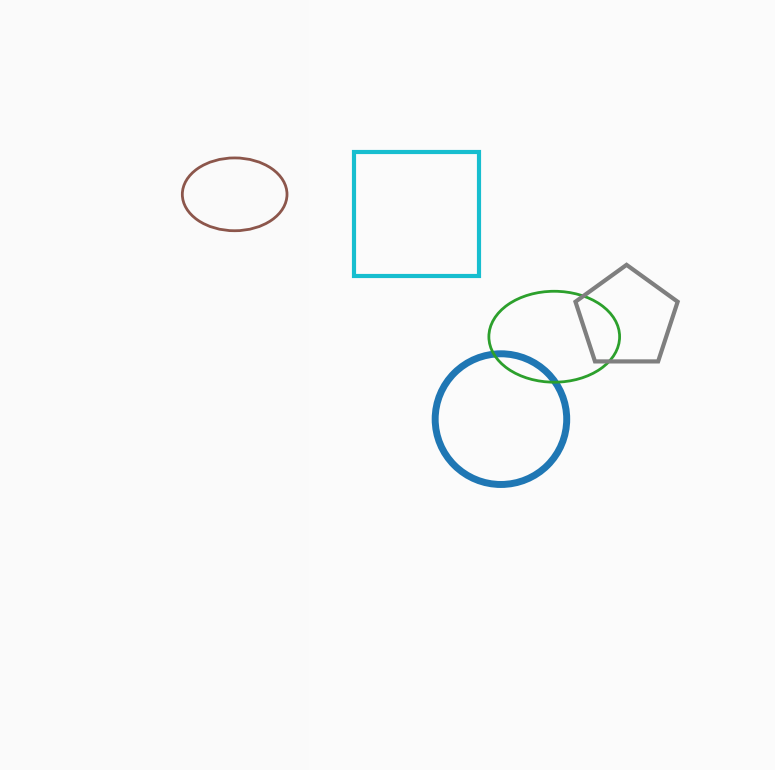[{"shape": "circle", "thickness": 2.5, "radius": 0.42, "center": [0.646, 0.456]}, {"shape": "oval", "thickness": 1, "radius": 0.42, "center": [0.715, 0.563]}, {"shape": "oval", "thickness": 1, "radius": 0.34, "center": [0.303, 0.748]}, {"shape": "pentagon", "thickness": 1.5, "radius": 0.35, "center": [0.808, 0.587]}, {"shape": "square", "thickness": 1.5, "radius": 0.4, "center": [0.537, 0.722]}]